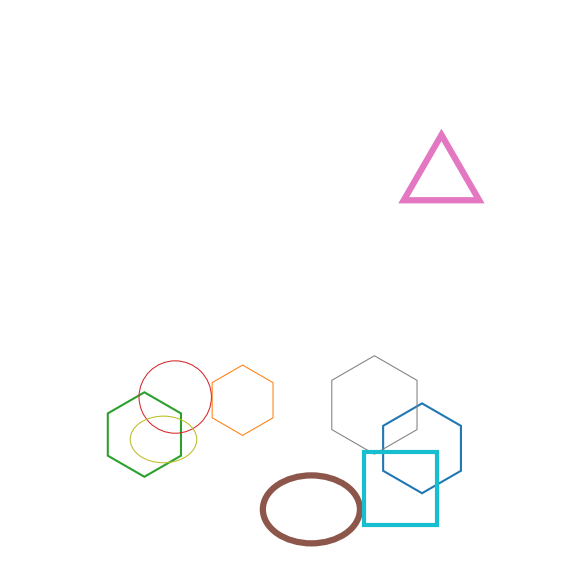[{"shape": "hexagon", "thickness": 1, "radius": 0.39, "center": [0.731, 0.223]}, {"shape": "hexagon", "thickness": 0.5, "radius": 0.3, "center": [0.42, 0.306]}, {"shape": "hexagon", "thickness": 1, "radius": 0.37, "center": [0.25, 0.247]}, {"shape": "circle", "thickness": 0.5, "radius": 0.31, "center": [0.303, 0.312]}, {"shape": "oval", "thickness": 3, "radius": 0.42, "center": [0.539, 0.117]}, {"shape": "triangle", "thickness": 3, "radius": 0.38, "center": [0.764, 0.69]}, {"shape": "hexagon", "thickness": 0.5, "radius": 0.43, "center": [0.648, 0.298]}, {"shape": "oval", "thickness": 0.5, "radius": 0.29, "center": [0.283, 0.238]}, {"shape": "square", "thickness": 2, "radius": 0.32, "center": [0.693, 0.153]}]